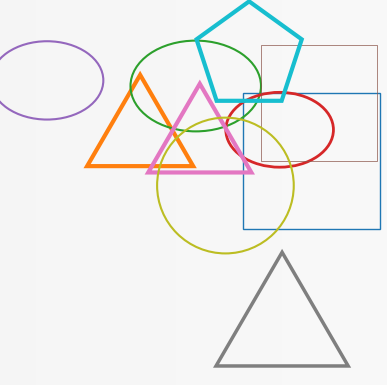[{"shape": "square", "thickness": 1, "radius": 0.88, "center": [0.803, 0.581]}, {"shape": "triangle", "thickness": 3, "radius": 0.79, "center": [0.362, 0.647]}, {"shape": "oval", "thickness": 1.5, "radius": 0.84, "center": [0.505, 0.777]}, {"shape": "oval", "thickness": 2, "radius": 0.69, "center": [0.722, 0.663]}, {"shape": "oval", "thickness": 1.5, "radius": 0.73, "center": [0.121, 0.791]}, {"shape": "square", "thickness": 0.5, "radius": 0.75, "center": [0.824, 0.732]}, {"shape": "triangle", "thickness": 3, "radius": 0.77, "center": [0.516, 0.629]}, {"shape": "triangle", "thickness": 2.5, "radius": 0.98, "center": [0.728, 0.148]}, {"shape": "circle", "thickness": 1.5, "radius": 0.88, "center": [0.582, 0.518]}, {"shape": "pentagon", "thickness": 3, "radius": 0.71, "center": [0.643, 0.854]}]